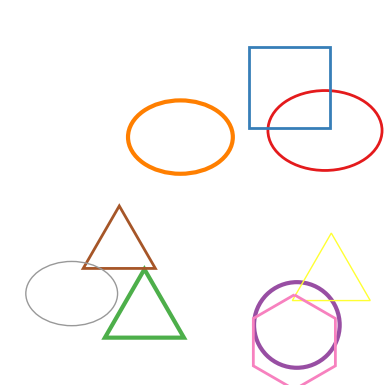[{"shape": "oval", "thickness": 2, "radius": 0.74, "center": [0.844, 0.661]}, {"shape": "square", "thickness": 2, "radius": 0.53, "center": [0.753, 0.774]}, {"shape": "triangle", "thickness": 3, "radius": 0.59, "center": [0.375, 0.182]}, {"shape": "circle", "thickness": 3, "radius": 0.56, "center": [0.771, 0.156]}, {"shape": "oval", "thickness": 3, "radius": 0.68, "center": [0.469, 0.644]}, {"shape": "triangle", "thickness": 1, "radius": 0.58, "center": [0.861, 0.278]}, {"shape": "triangle", "thickness": 2, "radius": 0.54, "center": [0.31, 0.357]}, {"shape": "hexagon", "thickness": 2, "radius": 0.62, "center": [0.765, 0.111]}, {"shape": "oval", "thickness": 1, "radius": 0.6, "center": [0.186, 0.237]}]